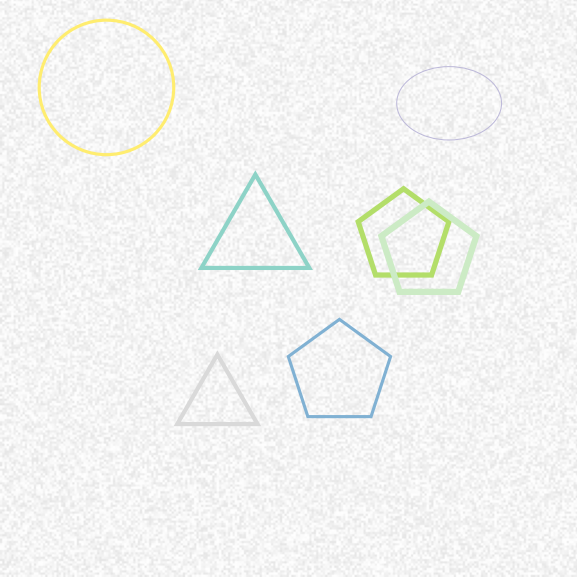[{"shape": "triangle", "thickness": 2, "radius": 0.54, "center": [0.442, 0.589]}, {"shape": "oval", "thickness": 0.5, "radius": 0.45, "center": [0.778, 0.82]}, {"shape": "pentagon", "thickness": 1.5, "radius": 0.47, "center": [0.588, 0.353]}, {"shape": "pentagon", "thickness": 2.5, "radius": 0.41, "center": [0.699, 0.59]}, {"shape": "triangle", "thickness": 2, "radius": 0.4, "center": [0.376, 0.305]}, {"shape": "pentagon", "thickness": 3, "radius": 0.43, "center": [0.743, 0.564]}, {"shape": "circle", "thickness": 1.5, "radius": 0.58, "center": [0.184, 0.848]}]